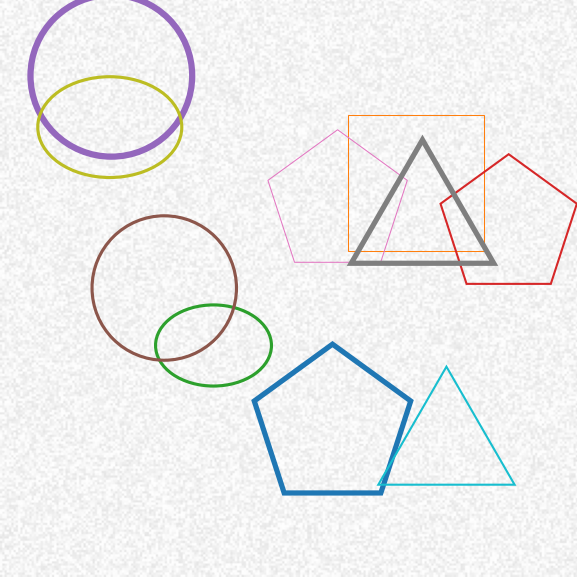[{"shape": "pentagon", "thickness": 2.5, "radius": 0.71, "center": [0.576, 0.261]}, {"shape": "square", "thickness": 0.5, "radius": 0.59, "center": [0.72, 0.683]}, {"shape": "oval", "thickness": 1.5, "radius": 0.5, "center": [0.37, 0.401]}, {"shape": "pentagon", "thickness": 1, "radius": 0.62, "center": [0.881, 0.608]}, {"shape": "circle", "thickness": 3, "radius": 0.7, "center": [0.193, 0.868]}, {"shape": "circle", "thickness": 1.5, "radius": 0.63, "center": [0.284, 0.5]}, {"shape": "pentagon", "thickness": 0.5, "radius": 0.63, "center": [0.585, 0.648]}, {"shape": "triangle", "thickness": 2.5, "radius": 0.71, "center": [0.732, 0.614]}, {"shape": "oval", "thickness": 1.5, "radius": 0.62, "center": [0.19, 0.779]}, {"shape": "triangle", "thickness": 1, "radius": 0.68, "center": [0.773, 0.228]}]